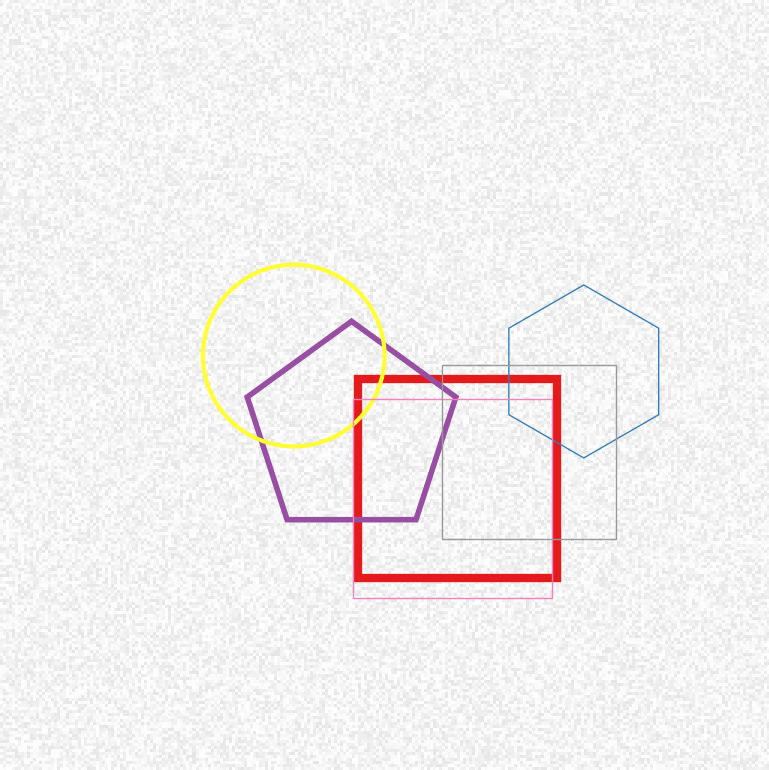[{"shape": "square", "thickness": 3, "radius": 0.65, "center": [0.594, 0.378]}, {"shape": "hexagon", "thickness": 0.5, "radius": 0.56, "center": [0.758, 0.518]}, {"shape": "pentagon", "thickness": 2, "radius": 0.71, "center": [0.457, 0.44]}, {"shape": "circle", "thickness": 1.5, "radius": 0.59, "center": [0.381, 0.538]}, {"shape": "square", "thickness": 0.5, "radius": 0.64, "center": [0.588, 0.353]}, {"shape": "square", "thickness": 0.5, "radius": 0.56, "center": [0.687, 0.413]}]